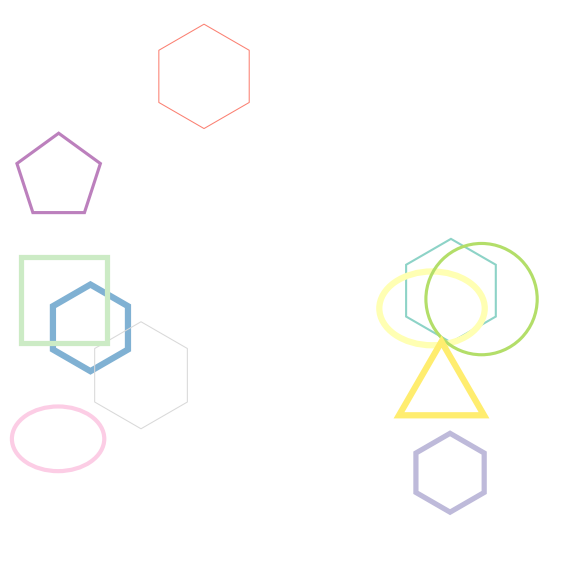[{"shape": "hexagon", "thickness": 1, "radius": 0.45, "center": [0.781, 0.496]}, {"shape": "oval", "thickness": 3, "radius": 0.46, "center": [0.748, 0.465]}, {"shape": "hexagon", "thickness": 2.5, "radius": 0.34, "center": [0.779, 0.181]}, {"shape": "hexagon", "thickness": 0.5, "radius": 0.45, "center": [0.353, 0.867]}, {"shape": "hexagon", "thickness": 3, "radius": 0.38, "center": [0.157, 0.431]}, {"shape": "circle", "thickness": 1.5, "radius": 0.48, "center": [0.834, 0.481]}, {"shape": "oval", "thickness": 2, "radius": 0.4, "center": [0.101, 0.239]}, {"shape": "hexagon", "thickness": 0.5, "radius": 0.46, "center": [0.244, 0.349]}, {"shape": "pentagon", "thickness": 1.5, "radius": 0.38, "center": [0.102, 0.692]}, {"shape": "square", "thickness": 2.5, "radius": 0.37, "center": [0.111, 0.48]}, {"shape": "triangle", "thickness": 3, "radius": 0.43, "center": [0.765, 0.323]}]